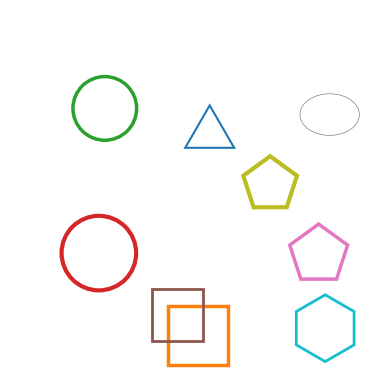[{"shape": "triangle", "thickness": 1.5, "radius": 0.37, "center": [0.545, 0.653]}, {"shape": "square", "thickness": 2.5, "radius": 0.39, "center": [0.515, 0.129]}, {"shape": "circle", "thickness": 2.5, "radius": 0.41, "center": [0.272, 0.718]}, {"shape": "circle", "thickness": 3, "radius": 0.48, "center": [0.257, 0.343]}, {"shape": "square", "thickness": 2, "radius": 0.33, "center": [0.46, 0.182]}, {"shape": "pentagon", "thickness": 2.5, "radius": 0.4, "center": [0.828, 0.339]}, {"shape": "oval", "thickness": 0.5, "radius": 0.39, "center": [0.856, 0.702]}, {"shape": "pentagon", "thickness": 3, "radius": 0.37, "center": [0.702, 0.521]}, {"shape": "hexagon", "thickness": 2, "radius": 0.43, "center": [0.845, 0.148]}]